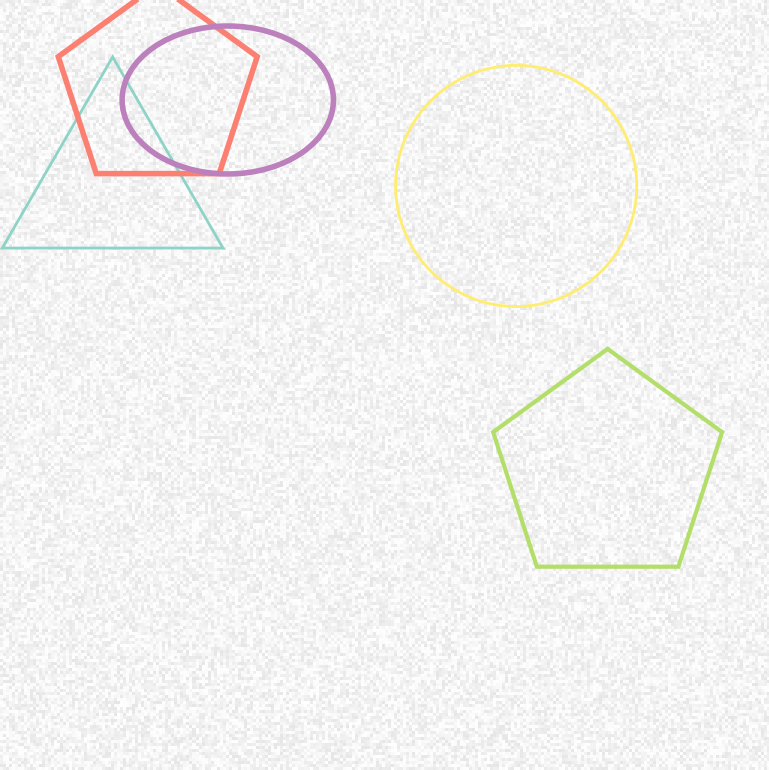[{"shape": "triangle", "thickness": 1, "radius": 0.83, "center": [0.146, 0.761]}, {"shape": "pentagon", "thickness": 2, "radius": 0.68, "center": [0.205, 0.884]}, {"shape": "pentagon", "thickness": 1.5, "radius": 0.78, "center": [0.789, 0.39]}, {"shape": "oval", "thickness": 2, "radius": 0.69, "center": [0.296, 0.87]}, {"shape": "circle", "thickness": 1, "radius": 0.78, "center": [0.67, 0.759]}]